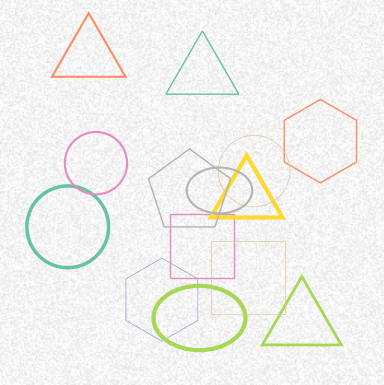[{"shape": "circle", "thickness": 2.5, "radius": 0.53, "center": [0.176, 0.411]}, {"shape": "triangle", "thickness": 1, "radius": 0.55, "center": [0.526, 0.81]}, {"shape": "hexagon", "thickness": 1, "radius": 0.54, "center": [0.832, 0.633]}, {"shape": "triangle", "thickness": 1.5, "radius": 0.55, "center": [0.231, 0.856]}, {"shape": "hexagon", "thickness": 0.5, "radius": 0.54, "center": [0.42, 0.222]}, {"shape": "circle", "thickness": 1.5, "radius": 0.4, "center": [0.249, 0.576]}, {"shape": "square", "thickness": 1, "radius": 0.41, "center": [0.525, 0.361]}, {"shape": "triangle", "thickness": 2, "radius": 0.59, "center": [0.784, 0.163]}, {"shape": "oval", "thickness": 3, "radius": 0.6, "center": [0.518, 0.174]}, {"shape": "triangle", "thickness": 3, "radius": 0.54, "center": [0.641, 0.489]}, {"shape": "square", "thickness": 0.5, "radius": 0.48, "center": [0.644, 0.279]}, {"shape": "circle", "thickness": 0.5, "radius": 0.47, "center": [0.66, 0.556]}, {"shape": "pentagon", "thickness": 1, "radius": 0.56, "center": [0.492, 0.501]}, {"shape": "oval", "thickness": 1.5, "radius": 0.43, "center": [0.57, 0.505]}]